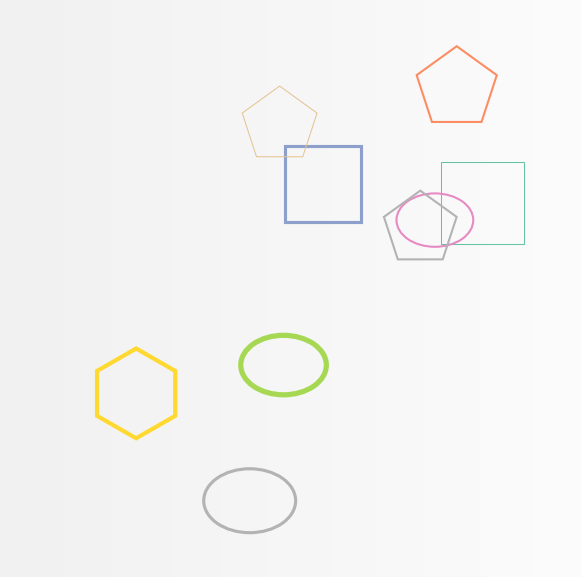[{"shape": "square", "thickness": 0.5, "radius": 0.36, "center": [0.83, 0.648]}, {"shape": "pentagon", "thickness": 1, "radius": 0.36, "center": [0.786, 0.847]}, {"shape": "square", "thickness": 1.5, "radius": 0.33, "center": [0.556, 0.681]}, {"shape": "oval", "thickness": 1, "radius": 0.33, "center": [0.748, 0.618]}, {"shape": "oval", "thickness": 2.5, "radius": 0.37, "center": [0.488, 0.367]}, {"shape": "hexagon", "thickness": 2, "radius": 0.39, "center": [0.234, 0.318]}, {"shape": "pentagon", "thickness": 0.5, "radius": 0.34, "center": [0.481, 0.782]}, {"shape": "oval", "thickness": 1.5, "radius": 0.4, "center": [0.43, 0.132]}, {"shape": "pentagon", "thickness": 1, "radius": 0.33, "center": [0.723, 0.603]}]